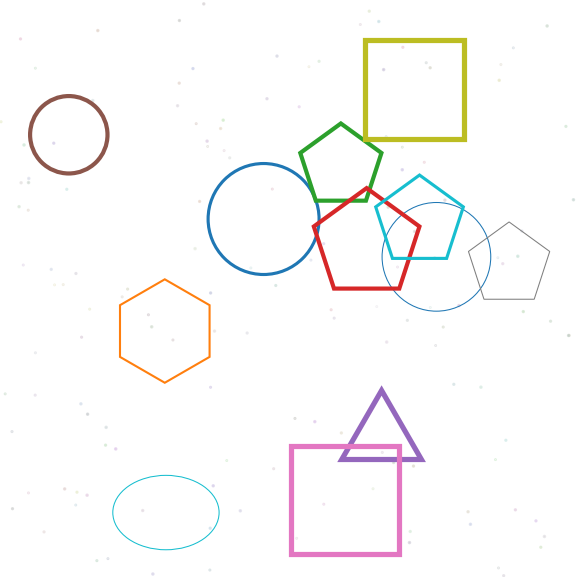[{"shape": "circle", "thickness": 1.5, "radius": 0.48, "center": [0.456, 0.62]}, {"shape": "circle", "thickness": 0.5, "radius": 0.47, "center": [0.756, 0.554]}, {"shape": "hexagon", "thickness": 1, "radius": 0.45, "center": [0.285, 0.426]}, {"shape": "pentagon", "thickness": 2, "radius": 0.37, "center": [0.59, 0.711]}, {"shape": "pentagon", "thickness": 2, "radius": 0.48, "center": [0.635, 0.577]}, {"shape": "triangle", "thickness": 2.5, "radius": 0.4, "center": [0.661, 0.243]}, {"shape": "circle", "thickness": 2, "radius": 0.34, "center": [0.119, 0.766]}, {"shape": "square", "thickness": 2.5, "radius": 0.47, "center": [0.598, 0.133]}, {"shape": "pentagon", "thickness": 0.5, "radius": 0.37, "center": [0.882, 0.541]}, {"shape": "square", "thickness": 2.5, "radius": 0.43, "center": [0.718, 0.844]}, {"shape": "pentagon", "thickness": 1.5, "radius": 0.4, "center": [0.726, 0.616]}, {"shape": "oval", "thickness": 0.5, "radius": 0.46, "center": [0.287, 0.112]}]